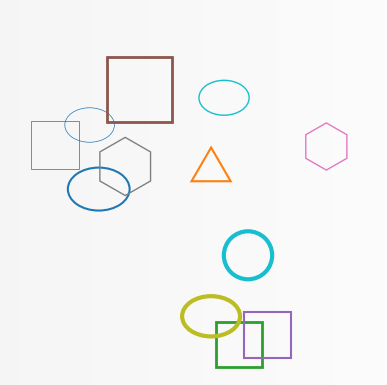[{"shape": "oval", "thickness": 1.5, "radius": 0.4, "center": [0.255, 0.509]}, {"shape": "oval", "thickness": 0.5, "radius": 0.32, "center": [0.231, 0.675]}, {"shape": "triangle", "thickness": 1.5, "radius": 0.29, "center": [0.545, 0.558]}, {"shape": "square", "thickness": 2, "radius": 0.29, "center": [0.617, 0.106]}, {"shape": "square", "thickness": 0.5, "radius": 0.31, "center": [0.141, 0.624]}, {"shape": "square", "thickness": 1.5, "radius": 0.3, "center": [0.69, 0.13]}, {"shape": "square", "thickness": 2, "radius": 0.42, "center": [0.359, 0.767]}, {"shape": "hexagon", "thickness": 1, "radius": 0.31, "center": [0.842, 0.619]}, {"shape": "hexagon", "thickness": 1, "radius": 0.38, "center": [0.323, 0.568]}, {"shape": "oval", "thickness": 3, "radius": 0.37, "center": [0.545, 0.178]}, {"shape": "oval", "thickness": 1, "radius": 0.32, "center": [0.578, 0.746]}, {"shape": "circle", "thickness": 3, "radius": 0.31, "center": [0.64, 0.337]}]